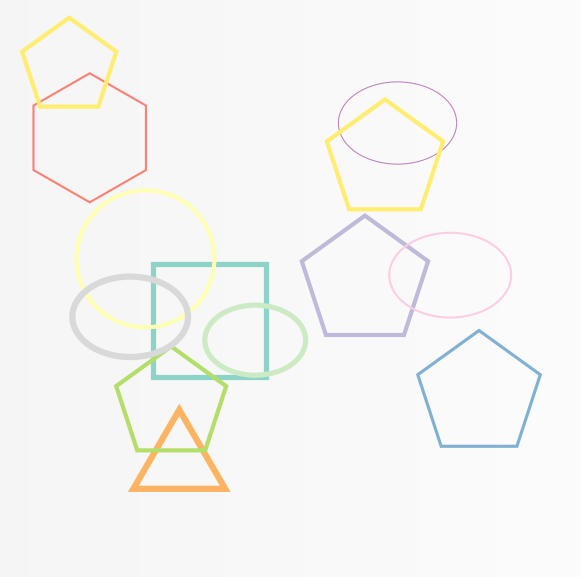[{"shape": "square", "thickness": 2.5, "radius": 0.49, "center": [0.36, 0.444]}, {"shape": "circle", "thickness": 2, "radius": 0.59, "center": [0.25, 0.551]}, {"shape": "pentagon", "thickness": 2, "radius": 0.57, "center": [0.628, 0.512]}, {"shape": "hexagon", "thickness": 1, "radius": 0.56, "center": [0.154, 0.761]}, {"shape": "pentagon", "thickness": 1.5, "radius": 0.55, "center": [0.824, 0.316]}, {"shape": "triangle", "thickness": 3, "radius": 0.46, "center": [0.308, 0.198]}, {"shape": "pentagon", "thickness": 2, "radius": 0.5, "center": [0.295, 0.3]}, {"shape": "oval", "thickness": 1, "radius": 0.52, "center": [0.775, 0.523]}, {"shape": "oval", "thickness": 3, "radius": 0.5, "center": [0.224, 0.451]}, {"shape": "oval", "thickness": 0.5, "radius": 0.51, "center": [0.684, 0.786]}, {"shape": "oval", "thickness": 2.5, "radius": 0.43, "center": [0.439, 0.41]}, {"shape": "pentagon", "thickness": 2, "radius": 0.53, "center": [0.662, 0.722]}, {"shape": "pentagon", "thickness": 2, "radius": 0.43, "center": [0.119, 0.883]}]